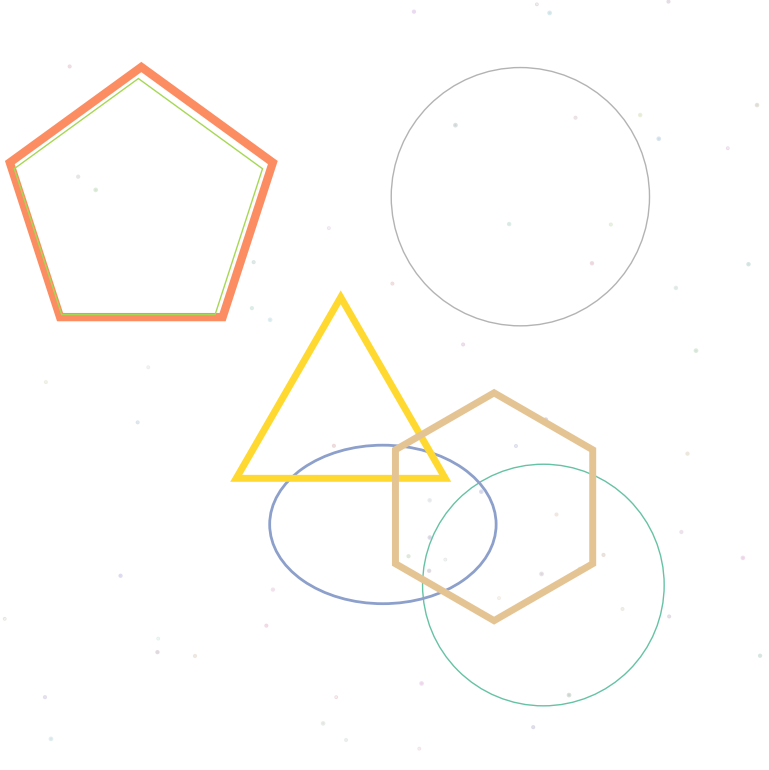[{"shape": "circle", "thickness": 0.5, "radius": 0.78, "center": [0.706, 0.24]}, {"shape": "pentagon", "thickness": 3, "radius": 0.9, "center": [0.184, 0.733]}, {"shape": "oval", "thickness": 1, "radius": 0.74, "center": [0.497, 0.319]}, {"shape": "pentagon", "thickness": 0.5, "radius": 0.85, "center": [0.18, 0.728]}, {"shape": "triangle", "thickness": 2.5, "radius": 0.78, "center": [0.443, 0.457]}, {"shape": "hexagon", "thickness": 2.5, "radius": 0.74, "center": [0.642, 0.342]}, {"shape": "circle", "thickness": 0.5, "radius": 0.84, "center": [0.676, 0.745]}]